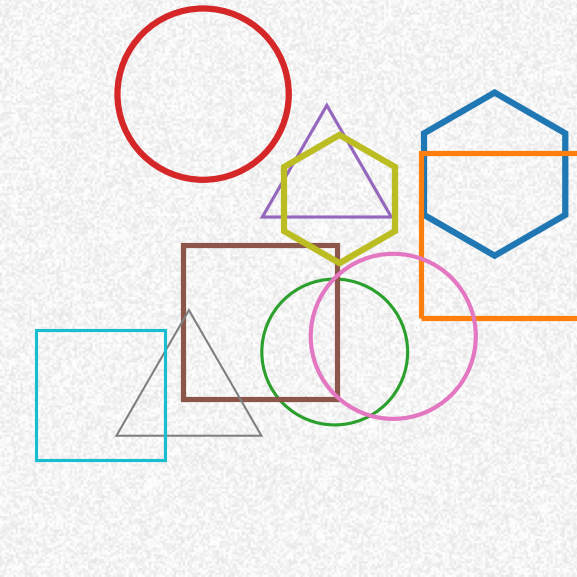[{"shape": "hexagon", "thickness": 3, "radius": 0.71, "center": [0.857, 0.698]}, {"shape": "square", "thickness": 2.5, "radius": 0.71, "center": [0.872, 0.592]}, {"shape": "circle", "thickness": 1.5, "radius": 0.63, "center": [0.58, 0.39]}, {"shape": "circle", "thickness": 3, "radius": 0.74, "center": [0.352, 0.836]}, {"shape": "triangle", "thickness": 1.5, "radius": 0.64, "center": [0.566, 0.688]}, {"shape": "square", "thickness": 2.5, "radius": 0.67, "center": [0.451, 0.441]}, {"shape": "circle", "thickness": 2, "radius": 0.71, "center": [0.681, 0.417]}, {"shape": "triangle", "thickness": 1, "radius": 0.72, "center": [0.327, 0.317]}, {"shape": "hexagon", "thickness": 3, "radius": 0.55, "center": [0.588, 0.654]}, {"shape": "square", "thickness": 1.5, "radius": 0.56, "center": [0.174, 0.315]}]